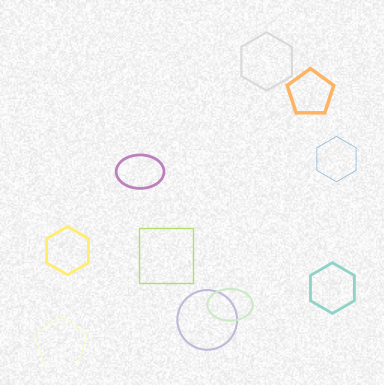[{"shape": "hexagon", "thickness": 2, "radius": 0.33, "center": [0.863, 0.252]}, {"shape": "pentagon", "thickness": 0.5, "radius": 0.36, "center": [0.159, 0.108]}, {"shape": "circle", "thickness": 1.5, "radius": 0.39, "center": [0.538, 0.169]}, {"shape": "hexagon", "thickness": 0.5, "radius": 0.29, "center": [0.874, 0.587]}, {"shape": "pentagon", "thickness": 2.5, "radius": 0.32, "center": [0.806, 0.758]}, {"shape": "square", "thickness": 1, "radius": 0.36, "center": [0.431, 0.337]}, {"shape": "hexagon", "thickness": 1.5, "radius": 0.38, "center": [0.693, 0.84]}, {"shape": "oval", "thickness": 2, "radius": 0.31, "center": [0.364, 0.554]}, {"shape": "oval", "thickness": 1.5, "radius": 0.29, "center": [0.598, 0.208]}, {"shape": "hexagon", "thickness": 2, "radius": 0.31, "center": [0.175, 0.349]}]